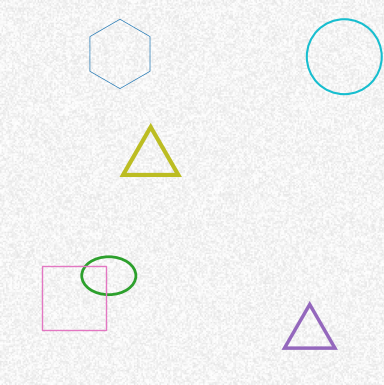[{"shape": "hexagon", "thickness": 0.5, "radius": 0.45, "center": [0.312, 0.86]}, {"shape": "oval", "thickness": 2, "radius": 0.35, "center": [0.283, 0.284]}, {"shape": "triangle", "thickness": 2.5, "radius": 0.38, "center": [0.804, 0.134]}, {"shape": "square", "thickness": 1, "radius": 0.42, "center": [0.193, 0.227]}, {"shape": "triangle", "thickness": 3, "radius": 0.41, "center": [0.391, 0.587]}, {"shape": "circle", "thickness": 1.5, "radius": 0.49, "center": [0.894, 0.853]}]